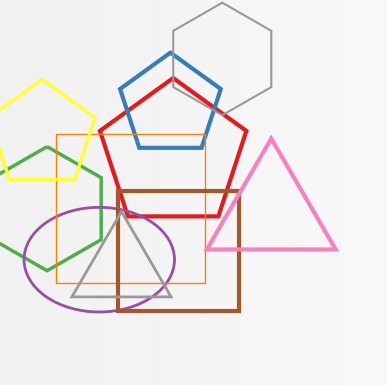[{"shape": "pentagon", "thickness": 3, "radius": 0.99, "center": [0.447, 0.599]}, {"shape": "pentagon", "thickness": 3, "radius": 0.68, "center": [0.44, 0.727]}, {"shape": "hexagon", "thickness": 2.5, "radius": 0.81, "center": [0.122, 0.458]}, {"shape": "oval", "thickness": 2, "radius": 0.97, "center": [0.256, 0.326]}, {"shape": "square", "thickness": 1, "radius": 0.97, "center": [0.337, 0.459]}, {"shape": "pentagon", "thickness": 2.5, "radius": 0.72, "center": [0.109, 0.65]}, {"shape": "square", "thickness": 3, "radius": 0.78, "center": [0.46, 0.348]}, {"shape": "triangle", "thickness": 3, "radius": 0.96, "center": [0.7, 0.448]}, {"shape": "hexagon", "thickness": 1.5, "radius": 0.73, "center": [0.574, 0.847]}, {"shape": "triangle", "thickness": 2, "radius": 0.74, "center": [0.314, 0.303]}]